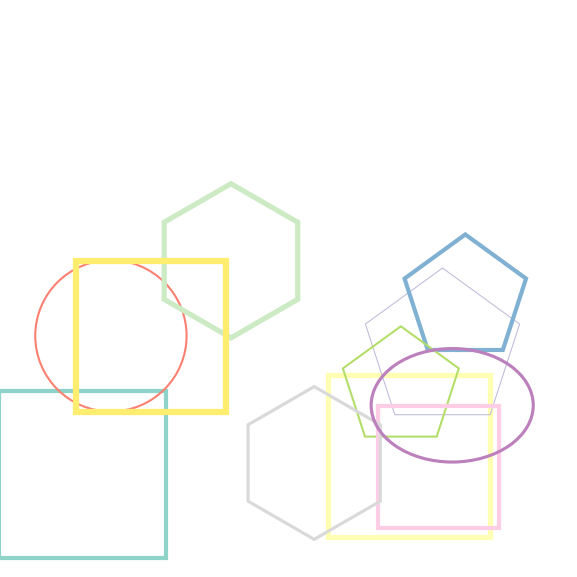[{"shape": "square", "thickness": 2, "radius": 0.72, "center": [0.143, 0.178]}, {"shape": "square", "thickness": 2.5, "radius": 0.7, "center": [0.709, 0.209]}, {"shape": "pentagon", "thickness": 0.5, "radius": 0.7, "center": [0.766, 0.395]}, {"shape": "circle", "thickness": 1, "radius": 0.66, "center": [0.192, 0.418]}, {"shape": "pentagon", "thickness": 2, "radius": 0.55, "center": [0.806, 0.483]}, {"shape": "pentagon", "thickness": 1, "radius": 0.53, "center": [0.694, 0.329]}, {"shape": "square", "thickness": 2, "radius": 0.53, "center": [0.759, 0.19]}, {"shape": "hexagon", "thickness": 1.5, "radius": 0.66, "center": [0.544, 0.197]}, {"shape": "oval", "thickness": 1.5, "radius": 0.7, "center": [0.783, 0.297]}, {"shape": "hexagon", "thickness": 2.5, "radius": 0.67, "center": [0.4, 0.548]}, {"shape": "square", "thickness": 3, "radius": 0.65, "center": [0.262, 0.416]}]